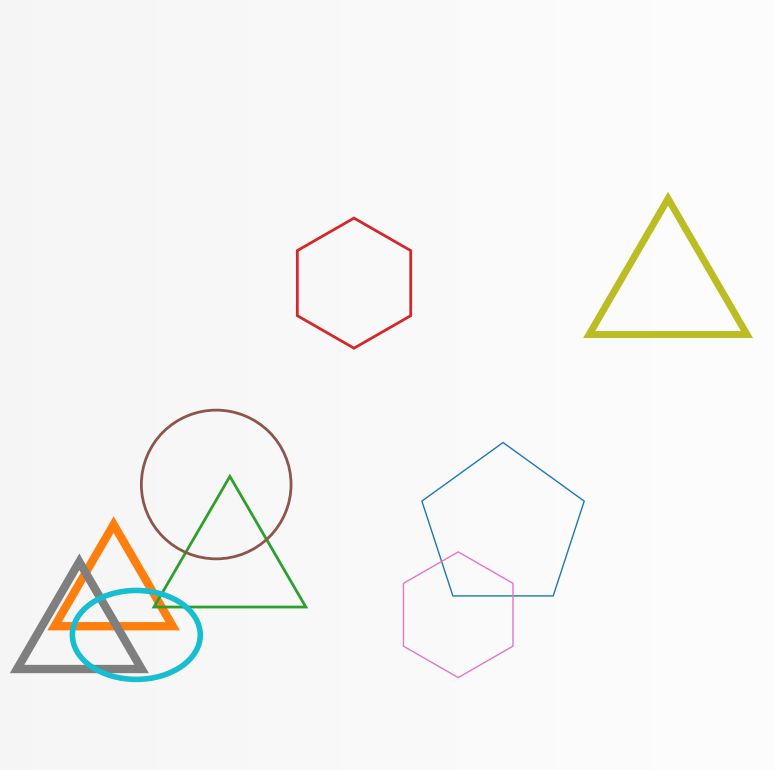[{"shape": "pentagon", "thickness": 0.5, "radius": 0.55, "center": [0.649, 0.315]}, {"shape": "triangle", "thickness": 3, "radius": 0.44, "center": [0.147, 0.231]}, {"shape": "triangle", "thickness": 1, "radius": 0.57, "center": [0.297, 0.268]}, {"shape": "hexagon", "thickness": 1, "radius": 0.42, "center": [0.457, 0.632]}, {"shape": "circle", "thickness": 1, "radius": 0.48, "center": [0.279, 0.371]}, {"shape": "hexagon", "thickness": 0.5, "radius": 0.41, "center": [0.591, 0.202]}, {"shape": "triangle", "thickness": 3, "radius": 0.46, "center": [0.102, 0.178]}, {"shape": "triangle", "thickness": 2.5, "radius": 0.59, "center": [0.862, 0.624]}, {"shape": "oval", "thickness": 2, "radius": 0.41, "center": [0.176, 0.175]}]